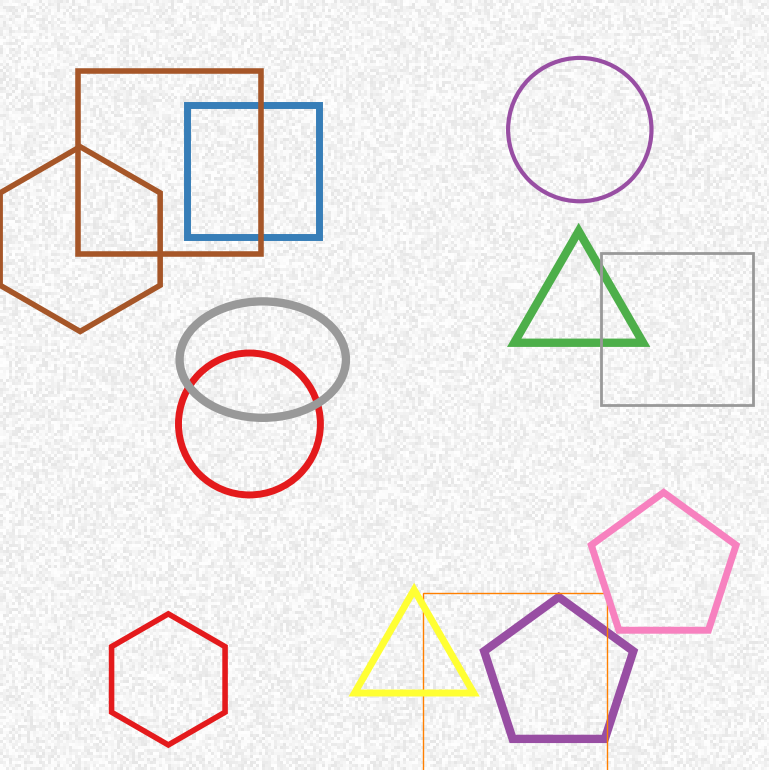[{"shape": "circle", "thickness": 2.5, "radius": 0.46, "center": [0.324, 0.449]}, {"shape": "hexagon", "thickness": 2, "radius": 0.43, "center": [0.219, 0.118]}, {"shape": "square", "thickness": 2.5, "radius": 0.43, "center": [0.329, 0.778]}, {"shape": "triangle", "thickness": 3, "radius": 0.48, "center": [0.752, 0.603]}, {"shape": "circle", "thickness": 1.5, "radius": 0.47, "center": [0.753, 0.832]}, {"shape": "pentagon", "thickness": 3, "radius": 0.51, "center": [0.726, 0.123]}, {"shape": "square", "thickness": 0.5, "radius": 0.6, "center": [0.669, 0.11]}, {"shape": "triangle", "thickness": 2.5, "radius": 0.45, "center": [0.538, 0.145]}, {"shape": "hexagon", "thickness": 2, "radius": 0.6, "center": [0.104, 0.69]}, {"shape": "square", "thickness": 2, "radius": 0.59, "center": [0.22, 0.789]}, {"shape": "pentagon", "thickness": 2.5, "radius": 0.49, "center": [0.862, 0.262]}, {"shape": "square", "thickness": 1, "radius": 0.49, "center": [0.879, 0.572]}, {"shape": "oval", "thickness": 3, "radius": 0.54, "center": [0.341, 0.533]}]